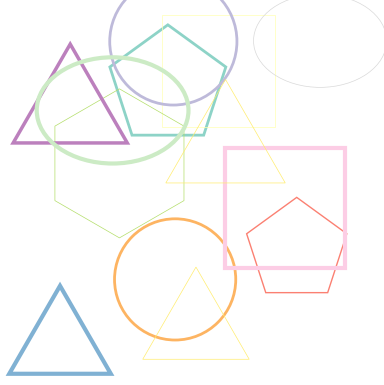[{"shape": "pentagon", "thickness": 2, "radius": 0.79, "center": [0.436, 0.777]}, {"shape": "square", "thickness": 0.5, "radius": 0.73, "center": [0.568, 0.816]}, {"shape": "circle", "thickness": 2, "radius": 0.83, "center": [0.45, 0.892]}, {"shape": "pentagon", "thickness": 1, "radius": 0.68, "center": [0.771, 0.351]}, {"shape": "triangle", "thickness": 3, "radius": 0.76, "center": [0.156, 0.105]}, {"shape": "circle", "thickness": 2, "radius": 0.79, "center": [0.455, 0.274]}, {"shape": "hexagon", "thickness": 0.5, "radius": 0.97, "center": [0.31, 0.576]}, {"shape": "square", "thickness": 3, "radius": 0.78, "center": [0.74, 0.46]}, {"shape": "oval", "thickness": 0.5, "radius": 0.86, "center": [0.831, 0.894]}, {"shape": "triangle", "thickness": 2.5, "radius": 0.86, "center": [0.182, 0.714]}, {"shape": "oval", "thickness": 3, "radius": 0.99, "center": [0.292, 0.713]}, {"shape": "triangle", "thickness": 0.5, "radius": 0.9, "center": [0.586, 0.614]}, {"shape": "triangle", "thickness": 0.5, "radius": 0.8, "center": [0.509, 0.147]}]